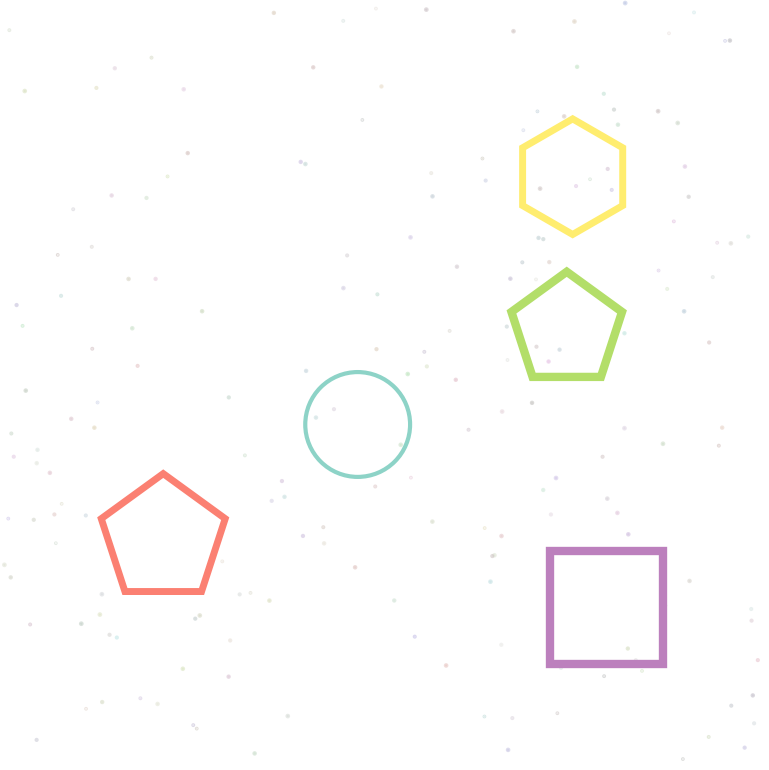[{"shape": "circle", "thickness": 1.5, "radius": 0.34, "center": [0.465, 0.449]}, {"shape": "pentagon", "thickness": 2.5, "radius": 0.42, "center": [0.212, 0.3]}, {"shape": "pentagon", "thickness": 3, "radius": 0.38, "center": [0.736, 0.572]}, {"shape": "square", "thickness": 3, "radius": 0.37, "center": [0.788, 0.211]}, {"shape": "hexagon", "thickness": 2.5, "radius": 0.38, "center": [0.744, 0.771]}]